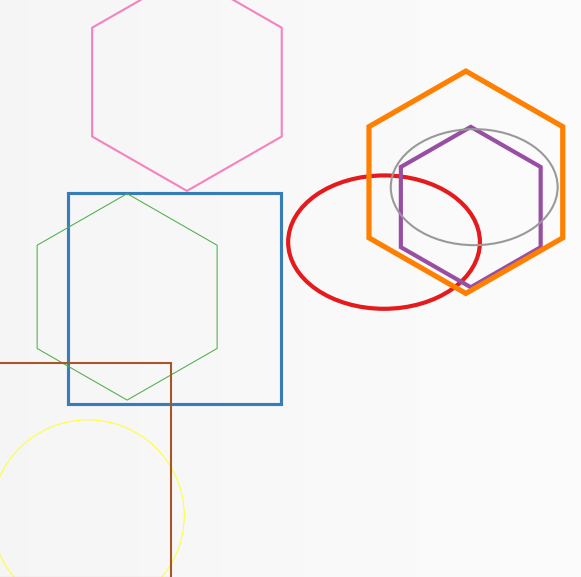[{"shape": "oval", "thickness": 2, "radius": 0.82, "center": [0.661, 0.58]}, {"shape": "square", "thickness": 1.5, "radius": 0.91, "center": [0.3, 0.482]}, {"shape": "hexagon", "thickness": 0.5, "radius": 0.89, "center": [0.219, 0.485]}, {"shape": "hexagon", "thickness": 2, "radius": 0.69, "center": [0.81, 0.641]}, {"shape": "hexagon", "thickness": 2.5, "radius": 0.96, "center": [0.801, 0.684]}, {"shape": "circle", "thickness": 0.5, "radius": 0.83, "center": [0.151, 0.106]}, {"shape": "square", "thickness": 1, "radius": 0.93, "center": [0.109, 0.185]}, {"shape": "hexagon", "thickness": 1, "radius": 0.94, "center": [0.322, 0.857]}, {"shape": "oval", "thickness": 1, "radius": 0.72, "center": [0.816, 0.675]}]